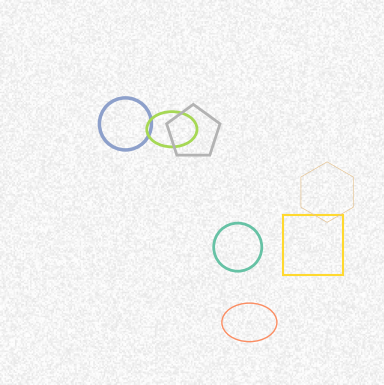[{"shape": "circle", "thickness": 2, "radius": 0.31, "center": [0.618, 0.358]}, {"shape": "oval", "thickness": 1, "radius": 0.36, "center": [0.648, 0.163]}, {"shape": "circle", "thickness": 2.5, "radius": 0.34, "center": [0.326, 0.678]}, {"shape": "oval", "thickness": 2, "radius": 0.33, "center": [0.446, 0.664]}, {"shape": "square", "thickness": 1.5, "radius": 0.39, "center": [0.813, 0.363]}, {"shape": "hexagon", "thickness": 0.5, "radius": 0.39, "center": [0.85, 0.501]}, {"shape": "pentagon", "thickness": 2, "radius": 0.36, "center": [0.502, 0.656]}]